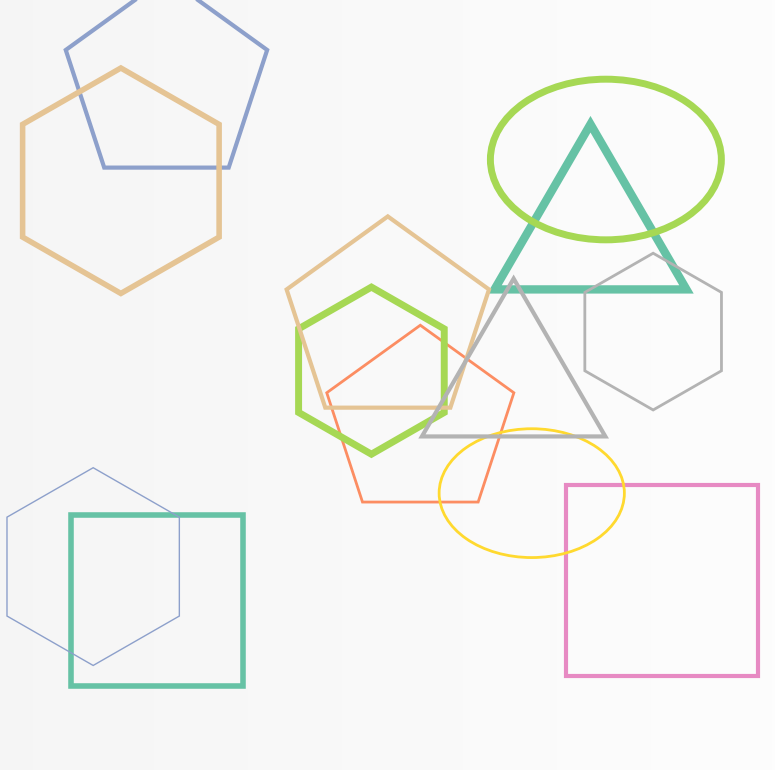[{"shape": "triangle", "thickness": 3, "radius": 0.72, "center": [0.762, 0.696]}, {"shape": "square", "thickness": 2, "radius": 0.56, "center": [0.202, 0.22]}, {"shape": "pentagon", "thickness": 1, "radius": 0.63, "center": [0.542, 0.451]}, {"shape": "hexagon", "thickness": 0.5, "radius": 0.64, "center": [0.12, 0.264]}, {"shape": "pentagon", "thickness": 1.5, "radius": 0.68, "center": [0.215, 0.893]}, {"shape": "square", "thickness": 1.5, "radius": 0.62, "center": [0.854, 0.246]}, {"shape": "oval", "thickness": 2.5, "radius": 0.75, "center": [0.782, 0.793]}, {"shape": "hexagon", "thickness": 2.5, "radius": 0.54, "center": [0.479, 0.519]}, {"shape": "oval", "thickness": 1, "radius": 0.6, "center": [0.686, 0.36]}, {"shape": "pentagon", "thickness": 1.5, "radius": 0.69, "center": [0.5, 0.582]}, {"shape": "hexagon", "thickness": 2, "radius": 0.73, "center": [0.156, 0.765]}, {"shape": "triangle", "thickness": 1.5, "radius": 0.68, "center": [0.663, 0.502]}, {"shape": "hexagon", "thickness": 1, "radius": 0.51, "center": [0.843, 0.569]}]